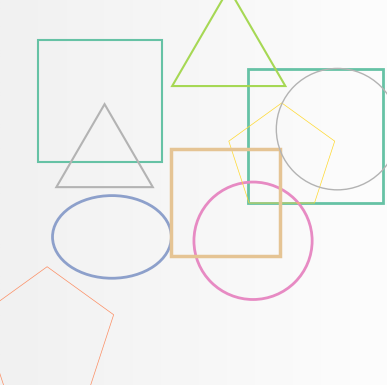[{"shape": "square", "thickness": 1.5, "radius": 0.8, "center": [0.258, 0.738]}, {"shape": "square", "thickness": 2, "radius": 0.87, "center": [0.815, 0.648]}, {"shape": "pentagon", "thickness": 0.5, "radius": 0.9, "center": [0.122, 0.127]}, {"shape": "oval", "thickness": 2, "radius": 0.77, "center": [0.289, 0.385]}, {"shape": "circle", "thickness": 2, "radius": 0.76, "center": [0.653, 0.375]}, {"shape": "triangle", "thickness": 1.5, "radius": 0.84, "center": [0.59, 0.861]}, {"shape": "pentagon", "thickness": 0.5, "radius": 0.72, "center": [0.727, 0.589]}, {"shape": "square", "thickness": 2.5, "radius": 0.7, "center": [0.582, 0.474]}, {"shape": "triangle", "thickness": 1.5, "radius": 0.72, "center": [0.27, 0.586]}, {"shape": "circle", "thickness": 1, "radius": 0.79, "center": [0.871, 0.665]}]